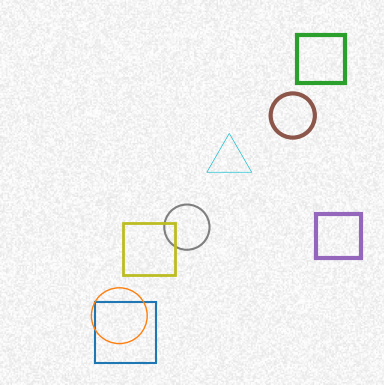[{"shape": "square", "thickness": 1.5, "radius": 0.4, "center": [0.325, 0.137]}, {"shape": "circle", "thickness": 1, "radius": 0.36, "center": [0.31, 0.18]}, {"shape": "square", "thickness": 3, "radius": 0.31, "center": [0.833, 0.846]}, {"shape": "square", "thickness": 3, "radius": 0.29, "center": [0.879, 0.387]}, {"shape": "circle", "thickness": 3, "radius": 0.29, "center": [0.76, 0.7]}, {"shape": "circle", "thickness": 1.5, "radius": 0.29, "center": [0.485, 0.41]}, {"shape": "square", "thickness": 2, "radius": 0.34, "center": [0.387, 0.354]}, {"shape": "triangle", "thickness": 0.5, "radius": 0.34, "center": [0.595, 0.586]}]